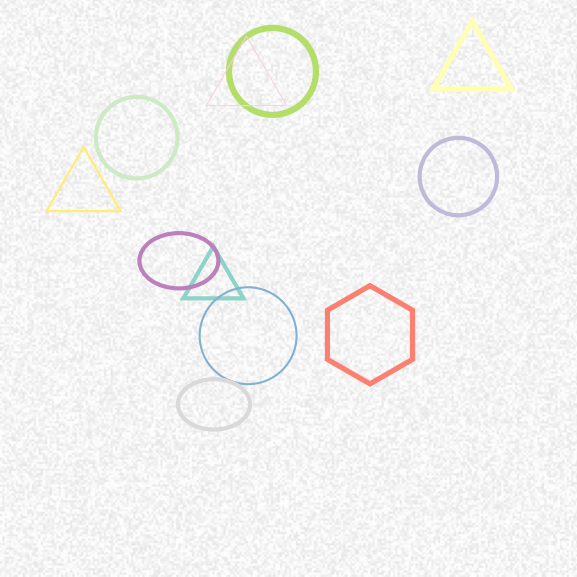[{"shape": "triangle", "thickness": 2, "radius": 0.3, "center": [0.369, 0.513]}, {"shape": "triangle", "thickness": 2.5, "radius": 0.39, "center": [0.818, 0.884]}, {"shape": "circle", "thickness": 2, "radius": 0.34, "center": [0.794, 0.693]}, {"shape": "hexagon", "thickness": 2.5, "radius": 0.43, "center": [0.641, 0.419]}, {"shape": "circle", "thickness": 1, "radius": 0.42, "center": [0.43, 0.418]}, {"shape": "circle", "thickness": 3, "radius": 0.38, "center": [0.472, 0.876]}, {"shape": "triangle", "thickness": 0.5, "radius": 0.4, "center": [0.427, 0.856]}, {"shape": "oval", "thickness": 2, "radius": 0.31, "center": [0.371, 0.299]}, {"shape": "oval", "thickness": 2, "radius": 0.34, "center": [0.31, 0.548]}, {"shape": "circle", "thickness": 2, "radius": 0.35, "center": [0.237, 0.761]}, {"shape": "triangle", "thickness": 1, "radius": 0.37, "center": [0.145, 0.671]}]